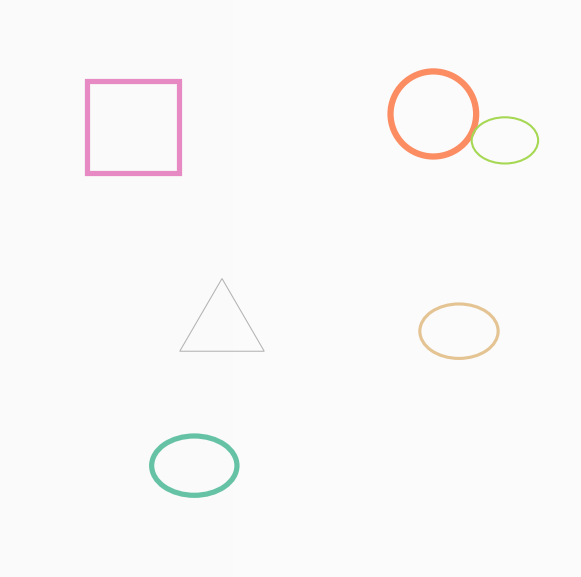[{"shape": "oval", "thickness": 2.5, "radius": 0.37, "center": [0.334, 0.193]}, {"shape": "circle", "thickness": 3, "radius": 0.37, "center": [0.746, 0.802]}, {"shape": "square", "thickness": 2.5, "radius": 0.4, "center": [0.229, 0.779]}, {"shape": "oval", "thickness": 1, "radius": 0.29, "center": [0.869, 0.756]}, {"shape": "oval", "thickness": 1.5, "radius": 0.34, "center": [0.79, 0.426]}, {"shape": "triangle", "thickness": 0.5, "radius": 0.42, "center": [0.382, 0.433]}]